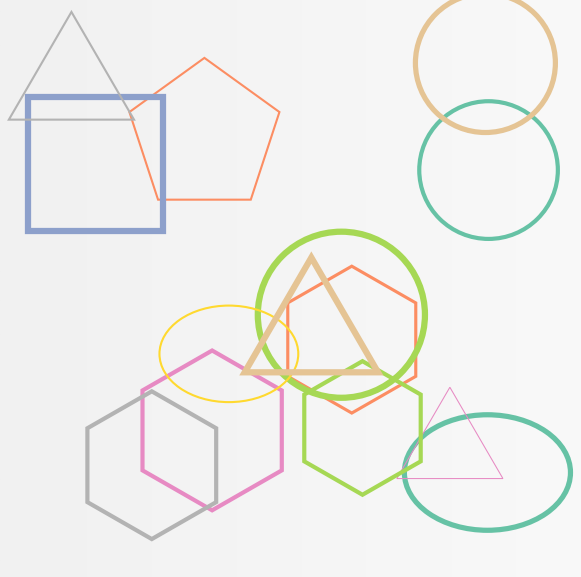[{"shape": "oval", "thickness": 2.5, "radius": 0.71, "center": [0.839, 0.181]}, {"shape": "circle", "thickness": 2, "radius": 0.6, "center": [0.841, 0.705]}, {"shape": "pentagon", "thickness": 1, "radius": 0.68, "center": [0.352, 0.763]}, {"shape": "hexagon", "thickness": 1.5, "radius": 0.64, "center": [0.605, 0.411]}, {"shape": "square", "thickness": 3, "radius": 0.58, "center": [0.164, 0.715]}, {"shape": "hexagon", "thickness": 2, "radius": 0.69, "center": [0.365, 0.254]}, {"shape": "triangle", "thickness": 0.5, "radius": 0.53, "center": [0.774, 0.223]}, {"shape": "circle", "thickness": 3, "radius": 0.72, "center": [0.587, 0.454]}, {"shape": "hexagon", "thickness": 2, "radius": 0.58, "center": [0.624, 0.258]}, {"shape": "oval", "thickness": 1, "radius": 0.6, "center": [0.394, 0.386]}, {"shape": "circle", "thickness": 2.5, "radius": 0.6, "center": [0.835, 0.89]}, {"shape": "triangle", "thickness": 3, "radius": 0.66, "center": [0.536, 0.421]}, {"shape": "triangle", "thickness": 1, "radius": 0.62, "center": [0.123, 0.854]}, {"shape": "hexagon", "thickness": 2, "radius": 0.64, "center": [0.261, 0.194]}]